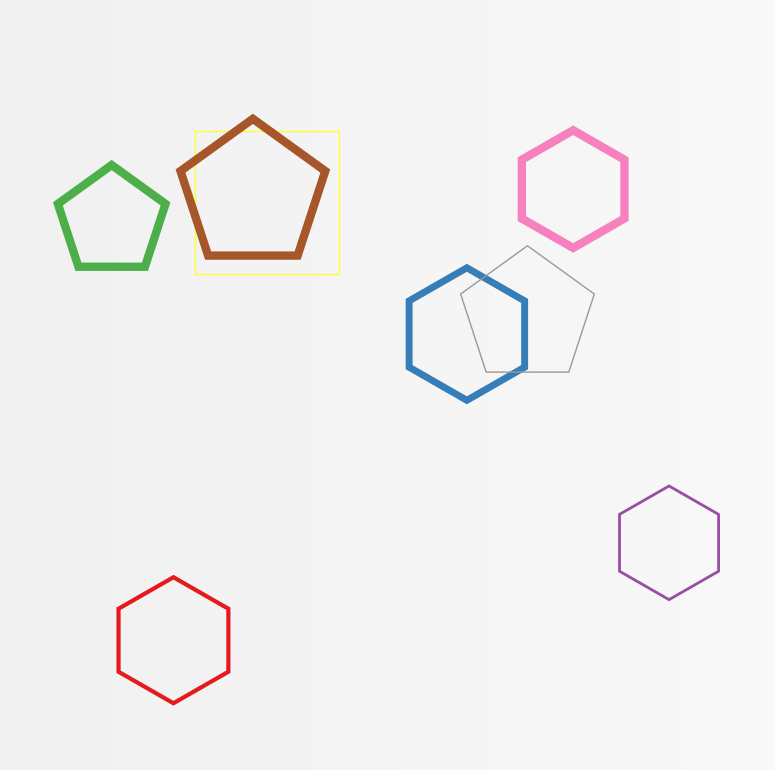[{"shape": "hexagon", "thickness": 1.5, "radius": 0.41, "center": [0.224, 0.169]}, {"shape": "hexagon", "thickness": 2.5, "radius": 0.43, "center": [0.602, 0.566]}, {"shape": "pentagon", "thickness": 3, "radius": 0.37, "center": [0.144, 0.713]}, {"shape": "hexagon", "thickness": 1, "radius": 0.37, "center": [0.863, 0.295]}, {"shape": "square", "thickness": 0.5, "radius": 0.47, "center": [0.344, 0.737]}, {"shape": "pentagon", "thickness": 3, "radius": 0.49, "center": [0.326, 0.748]}, {"shape": "hexagon", "thickness": 3, "radius": 0.38, "center": [0.74, 0.754]}, {"shape": "pentagon", "thickness": 0.5, "radius": 0.45, "center": [0.681, 0.59]}]